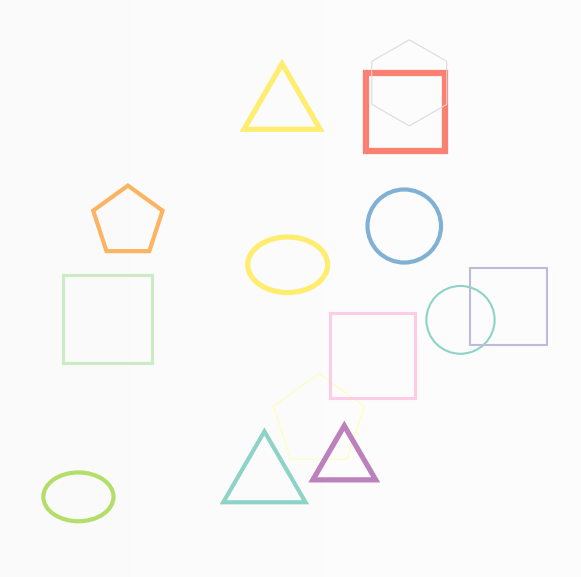[{"shape": "circle", "thickness": 1, "radius": 0.29, "center": [0.792, 0.445]}, {"shape": "triangle", "thickness": 2, "radius": 0.41, "center": [0.455, 0.17]}, {"shape": "pentagon", "thickness": 0.5, "radius": 0.41, "center": [0.549, 0.271]}, {"shape": "square", "thickness": 1, "radius": 0.33, "center": [0.874, 0.468]}, {"shape": "square", "thickness": 3, "radius": 0.34, "center": [0.697, 0.805]}, {"shape": "circle", "thickness": 2, "radius": 0.32, "center": [0.696, 0.608]}, {"shape": "pentagon", "thickness": 2, "radius": 0.31, "center": [0.22, 0.615]}, {"shape": "oval", "thickness": 2, "radius": 0.3, "center": [0.135, 0.139]}, {"shape": "square", "thickness": 1.5, "radius": 0.37, "center": [0.64, 0.384]}, {"shape": "hexagon", "thickness": 0.5, "radius": 0.37, "center": [0.704, 0.856]}, {"shape": "triangle", "thickness": 2.5, "radius": 0.31, "center": [0.592, 0.199]}, {"shape": "square", "thickness": 1.5, "radius": 0.38, "center": [0.185, 0.446]}, {"shape": "oval", "thickness": 2.5, "radius": 0.34, "center": [0.495, 0.541]}, {"shape": "triangle", "thickness": 2.5, "radius": 0.38, "center": [0.485, 0.813]}]